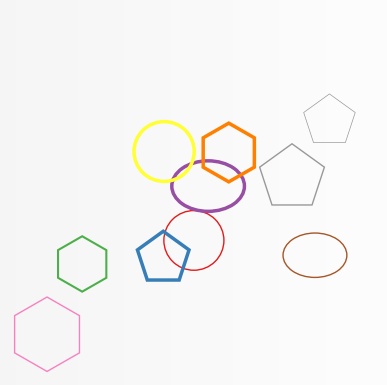[{"shape": "circle", "thickness": 1, "radius": 0.39, "center": [0.5, 0.376]}, {"shape": "pentagon", "thickness": 2.5, "radius": 0.35, "center": [0.421, 0.329]}, {"shape": "hexagon", "thickness": 1.5, "radius": 0.36, "center": [0.212, 0.314]}, {"shape": "oval", "thickness": 2.5, "radius": 0.47, "center": [0.537, 0.517]}, {"shape": "hexagon", "thickness": 2.5, "radius": 0.38, "center": [0.59, 0.604]}, {"shape": "circle", "thickness": 2.5, "radius": 0.39, "center": [0.423, 0.606]}, {"shape": "oval", "thickness": 1, "radius": 0.41, "center": [0.813, 0.337]}, {"shape": "hexagon", "thickness": 1, "radius": 0.48, "center": [0.121, 0.132]}, {"shape": "pentagon", "thickness": 1, "radius": 0.44, "center": [0.754, 0.539]}, {"shape": "pentagon", "thickness": 0.5, "radius": 0.35, "center": [0.85, 0.686]}]